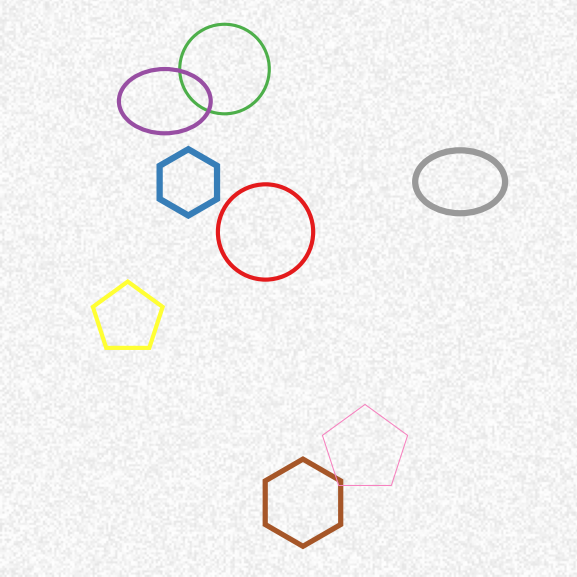[{"shape": "circle", "thickness": 2, "radius": 0.41, "center": [0.46, 0.597]}, {"shape": "hexagon", "thickness": 3, "radius": 0.29, "center": [0.326, 0.683]}, {"shape": "circle", "thickness": 1.5, "radius": 0.39, "center": [0.389, 0.88]}, {"shape": "oval", "thickness": 2, "radius": 0.4, "center": [0.285, 0.824]}, {"shape": "pentagon", "thickness": 2, "radius": 0.32, "center": [0.221, 0.448]}, {"shape": "hexagon", "thickness": 2.5, "radius": 0.38, "center": [0.525, 0.129]}, {"shape": "pentagon", "thickness": 0.5, "radius": 0.39, "center": [0.632, 0.221]}, {"shape": "oval", "thickness": 3, "radius": 0.39, "center": [0.797, 0.684]}]